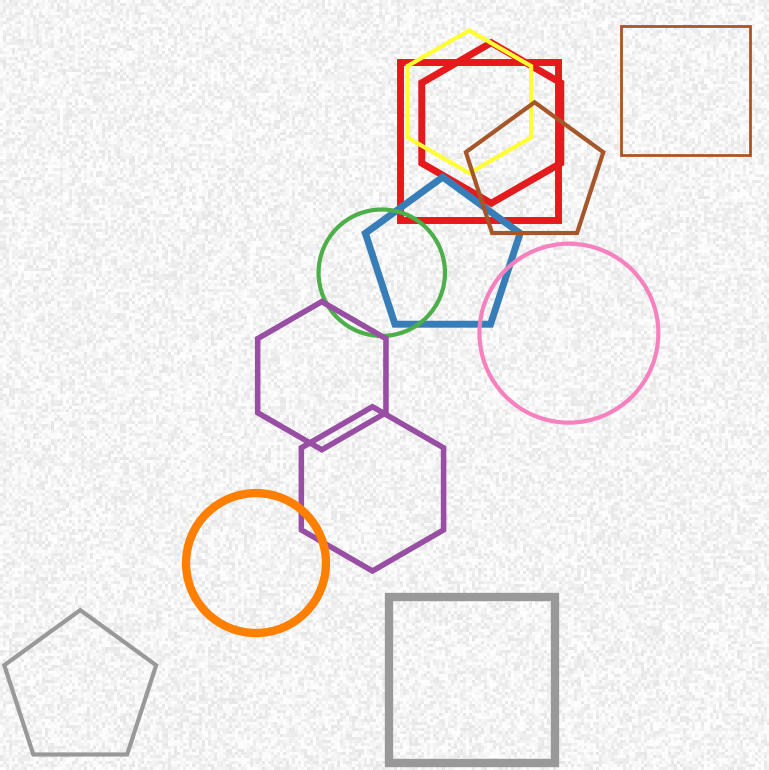[{"shape": "hexagon", "thickness": 2.5, "radius": 0.52, "center": [0.638, 0.84]}, {"shape": "square", "thickness": 2.5, "radius": 0.51, "center": [0.622, 0.817]}, {"shape": "pentagon", "thickness": 2.5, "radius": 0.53, "center": [0.575, 0.664]}, {"shape": "circle", "thickness": 1.5, "radius": 0.41, "center": [0.496, 0.646]}, {"shape": "hexagon", "thickness": 2, "radius": 0.53, "center": [0.484, 0.365]}, {"shape": "hexagon", "thickness": 2, "radius": 0.48, "center": [0.418, 0.512]}, {"shape": "circle", "thickness": 3, "radius": 0.45, "center": [0.333, 0.269]}, {"shape": "hexagon", "thickness": 1.5, "radius": 0.46, "center": [0.609, 0.868]}, {"shape": "square", "thickness": 1, "radius": 0.42, "center": [0.891, 0.882]}, {"shape": "pentagon", "thickness": 1.5, "radius": 0.47, "center": [0.694, 0.773]}, {"shape": "circle", "thickness": 1.5, "radius": 0.58, "center": [0.739, 0.567]}, {"shape": "pentagon", "thickness": 1.5, "radius": 0.52, "center": [0.104, 0.104]}, {"shape": "square", "thickness": 3, "radius": 0.54, "center": [0.612, 0.117]}]